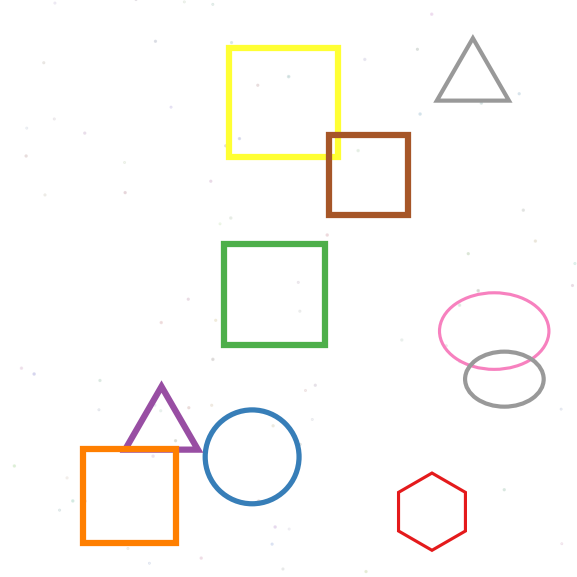[{"shape": "hexagon", "thickness": 1.5, "radius": 0.33, "center": [0.748, 0.113]}, {"shape": "circle", "thickness": 2.5, "radius": 0.41, "center": [0.437, 0.208]}, {"shape": "square", "thickness": 3, "radius": 0.44, "center": [0.475, 0.489]}, {"shape": "triangle", "thickness": 3, "radius": 0.36, "center": [0.28, 0.257]}, {"shape": "square", "thickness": 3, "radius": 0.41, "center": [0.224, 0.14]}, {"shape": "square", "thickness": 3, "radius": 0.47, "center": [0.49, 0.822]}, {"shape": "square", "thickness": 3, "radius": 0.35, "center": [0.638, 0.697]}, {"shape": "oval", "thickness": 1.5, "radius": 0.47, "center": [0.856, 0.426]}, {"shape": "triangle", "thickness": 2, "radius": 0.36, "center": [0.819, 0.861]}, {"shape": "oval", "thickness": 2, "radius": 0.34, "center": [0.873, 0.343]}]